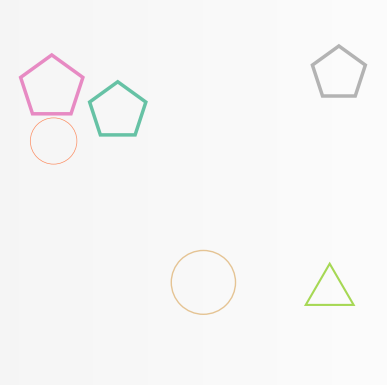[{"shape": "pentagon", "thickness": 2.5, "radius": 0.38, "center": [0.304, 0.711]}, {"shape": "circle", "thickness": 0.5, "radius": 0.3, "center": [0.138, 0.634]}, {"shape": "pentagon", "thickness": 2.5, "radius": 0.42, "center": [0.134, 0.773]}, {"shape": "triangle", "thickness": 1.5, "radius": 0.36, "center": [0.851, 0.244]}, {"shape": "circle", "thickness": 1, "radius": 0.41, "center": [0.525, 0.267]}, {"shape": "pentagon", "thickness": 2.5, "radius": 0.36, "center": [0.875, 0.809]}]